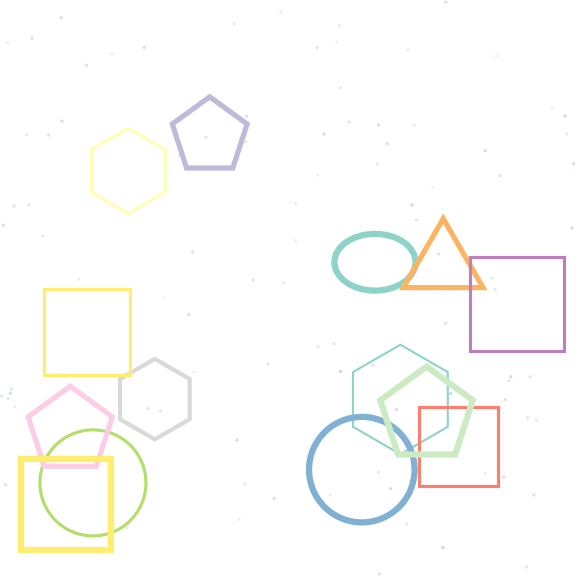[{"shape": "oval", "thickness": 3, "radius": 0.35, "center": [0.649, 0.545]}, {"shape": "hexagon", "thickness": 1, "radius": 0.47, "center": [0.693, 0.307]}, {"shape": "hexagon", "thickness": 1.5, "radius": 0.37, "center": [0.222, 0.703]}, {"shape": "pentagon", "thickness": 2.5, "radius": 0.34, "center": [0.363, 0.763]}, {"shape": "square", "thickness": 1.5, "radius": 0.34, "center": [0.795, 0.226]}, {"shape": "circle", "thickness": 3, "radius": 0.46, "center": [0.627, 0.186]}, {"shape": "triangle", "thickness": 2.5, "radius": 0.4, "center": [0.767, 0.541]}, {"shape": "circle", "thickness": 1.5, "radius": 0.46, "center": [0.161, 0.163]}, {"shape": "pentagon", "thickness": 2.5, "radius": 0.38, "center": [0.122, 0.254]}, {"shape": "hexagon", "thickness": 2, "radius": 0.35, "center": [0.268, 0.308]}, {"shape": "square", "thickness": 1.5, "radius": 0.41, "center": [0.895, 0.473]}, {"shape": "pentagon", "thickness": 3, "radius": 0.42, "center": [0.739, 0.28]}, {"shape": "square", "thickness": 3, "radius": 0.39, "center": [0.114, 0.126]}, {"shape": "square", "thickness": 1.5, "radius": 0.37, "center": [0.15, 0.424]}]